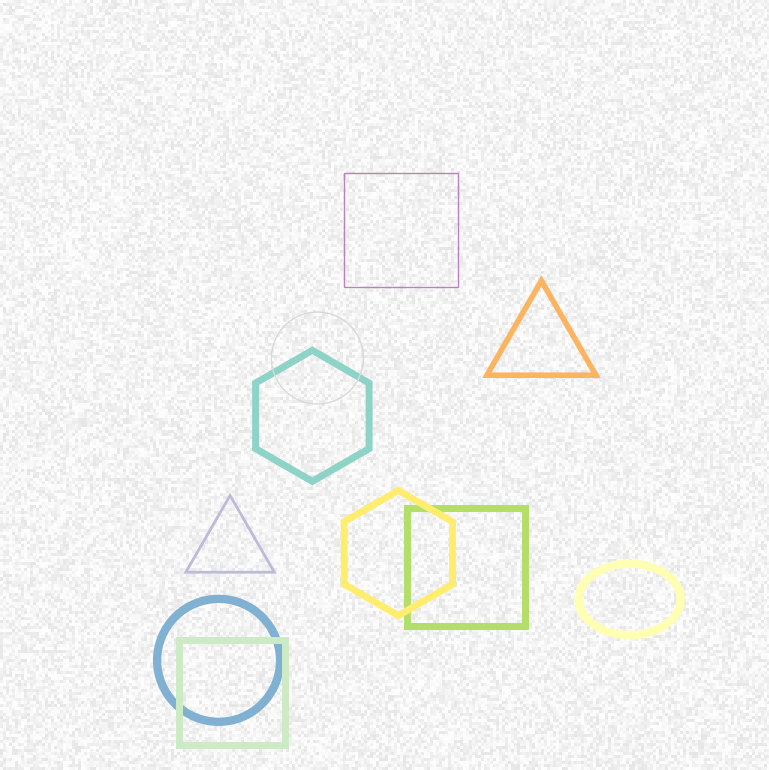[{"shape": "hexagon", "thickness": 2.5, "radius": 0.43, "center": [0.406, 0.46]}, {"shape": "oval", "thickness": 3, "radius": 0.33, "center": [0.818, 0.222]}, {"shape": "triangle", "thickness": 1, "radius": 0.33, "center": [0.299, 0.29]}, {"shape": "circle", "thickness": 3, "radius": 0.4, "center": [0.284, 0.142]}, {"shape": "triangle", "thickness": 2, "radius": 0.41, "center": [0.703, 0.554]}, {"shape": "square", "thickness": 2.5, "radius": 0.38, "center": [0.605, 0.264]}, {"shape": "circle", "thickness": 0.5, "radius": 0.3, "center": [0.412, 0.535]}, {"shape": "square", "thickness": 0.5, "radius": 0.37, "center": [0.52, 0.701]}, {"shape": "square", "thickness": 2.5, "radius": 0.34, "center": [0.301, 0.101]}, {"shape": "hexagon", "thickness": 2.5, "radius": 0.41, "center": [0.517, 0.282]}]